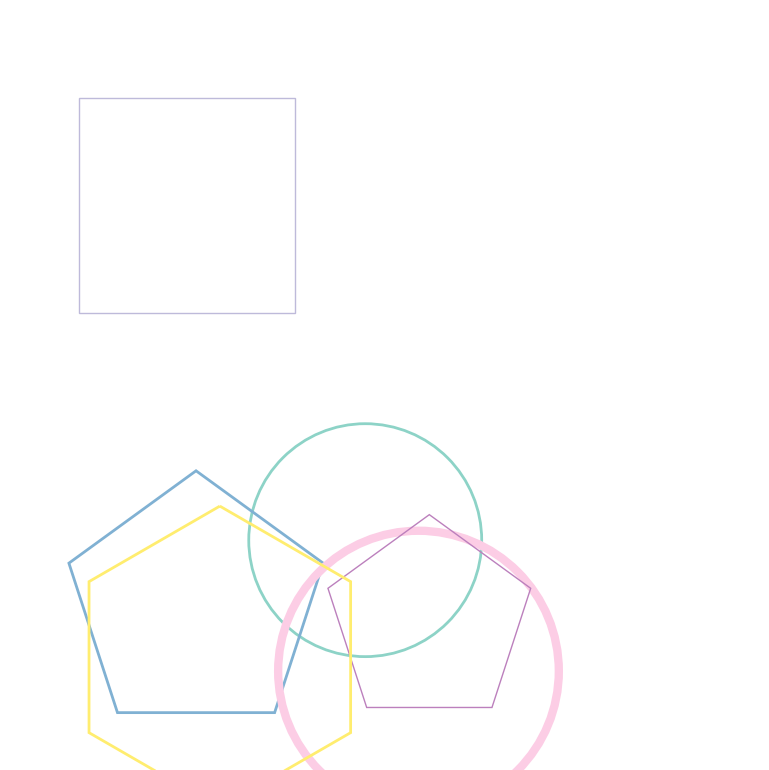[{"shape": "circle", "thickness": 1, "radius": 0.76, "center": [0.474, 0.298]}, {"shape": "square", "thickness": 0.5, "radius": 0.7, "center": [0.243, 0.733]}, {"shape": "pentagon", "thickness": 1, "radius": 0.87, "center": [0.255, 0.215]}, {"shape": "circle", "thickness": 3, "radius": 0.91, "center": [0.543, 0.128]}, {"shape": "pentagon", "thickness": 0.5, "radius": 0.69, "center": [0.558, 0.193]}, {"shape": "hexagon", "thickness": 1, "radius": 0.98, "center": [0.285, 0.147]}]